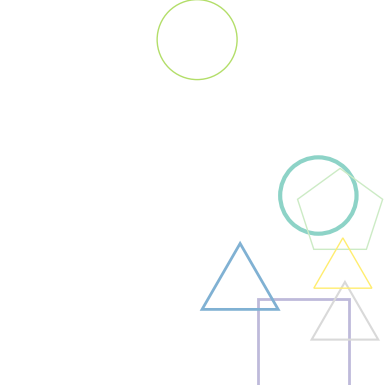[{"shape": "circle", "thickness": 3, "radius": 0.5, "center": [0.827, 0.492]}, {"shape": "square", "thickness": 2, "radius": 0.59, "center": [0.788, 0.105]}, {"shape": "triangle", "thickness": 2, "radius": 0.57, "center": [0.624, 0.253]}, {"shape": "circle", "thickness": 1, "radius": 0.52, "center": [0.512, 0.897]}, {"shape": "triangle", "thickness": 1.5, "radius": 0.5, "center": [0.896, 0.168]}, {"shape": "pentagon", "thickness": 1, "radius": 0.58, "center": [0.883, 0.446]}, {"shape": "triangle", "thickness": 1, "radius": 0.44, "center": [0.891, 0.295]}]